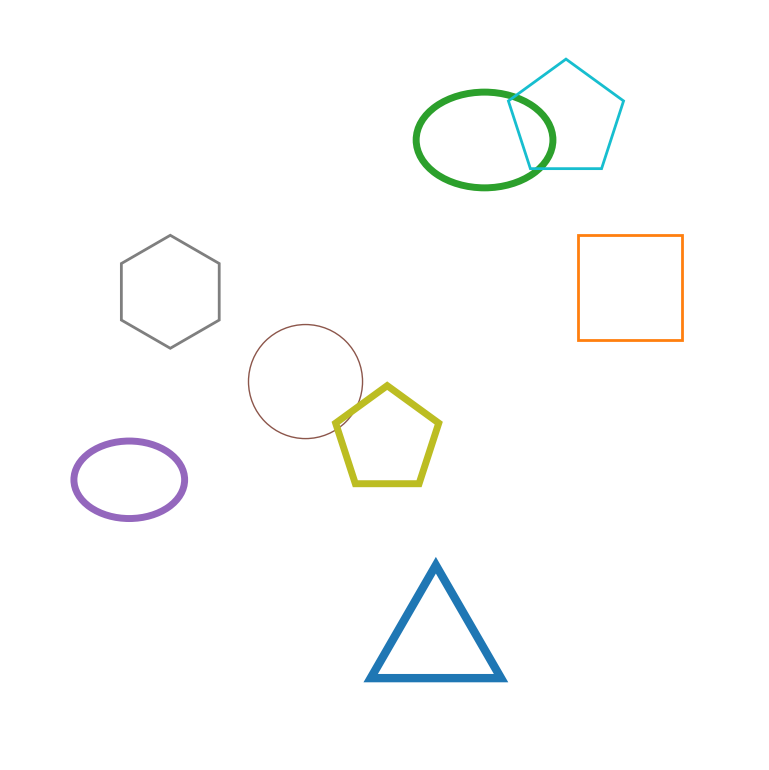[{"shape": "triangle", "thickness": 3, "radius": 0.49, "center": [0.566, 0.168]}, {"shape": "square", "thickness": 1, "radius": 0.34, "center": [0.818, 0.627]}, {"shape": "oval", "thickness": 2.5, "radius": 0.44, "center": [0.629, 0.818]}, {"shape": "oval", "thickness": 2.5, "radius": 0.36, "center": [0.168, 0.377]}, {"shape": "circle", "thickness": 0.5, "radius": 0.37, "center": [0.397, 0.504]}, {"shape": "hexagon", "thickness": 1, "radius": 0.37, "center": [0.221, 0.621]}, {"shape": "pentagon", "thickness": 2.5, "radius": 0.35, "center": [0.503, 0.429]}, {"shape": "pentagon", "thickness": 1, "radius": 0.39, "center": [0.735, 0.845]}]